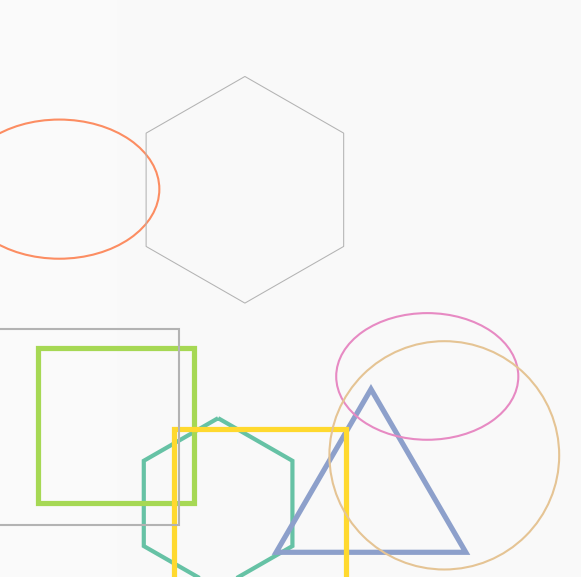[{"shape": "hexagon", "thickness": 2, "radius": 0.74, "center": [0.375, 0.127]}, {"shape": "oval", "thickness": 1, "radius": 0.86, "center": [0.102, 0.672]}, {"shape": "triangle", "thickness": 2.5, "radius": 0.94, "center": [0.638, 0.137]}, {"shape": "oval", "thickness": 1, "radius": 0.78, "center": [0.735, 0.347]}, {"shape": "square", "thickness": 2.5, "radius": 0.67, "center": [0.2, 0.262]}, {"shape": "square", "thickness": 2.5, "radius": 0.74, "center": [0.448, 0.109]}, {"shape": "circle", "thickness": 1, "radius": 0.99, "center": [0.764, 0.211]}, {"shape": "hexagon", "thickness": 0.5, "radius": 0.98, "center": [0.421, 0.671]}, {"shape": "square", "thickness": 1, "radius": 0.85, "center": [0.138, 0.26]}]